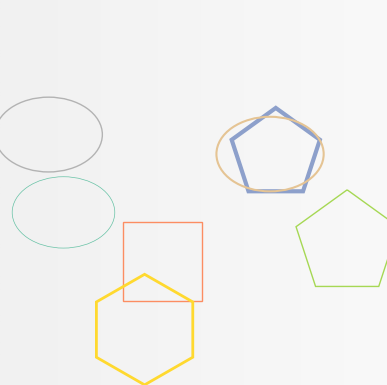[{"shape": "oval", "thickness": 0.5, "radius": 0.66, "center": [0.164, 0.448]}, {"shape": "square", "thickness": 1, "radius": 0.51, "center": [0.419, 0.32]}, {"shape": "pentagon", "thickness": 3, "radius": 0.6, "center": [0.712, 0.6]}, {"shape": "pentagon", "thickness": 1, "radius": 0.69, "center": [0.896, 0.368]}, {"shape": "hexagon", "thickness": 2, "radius": 0.72, "center": [0.373, 0.144]}, {"shape": "oval", "thickness": 1.5, "radius": 0.69, "center": [0.697, 0.6]}, {"shape": "oval", "thickness": 1, "radius": 0.69, "center": [0.125, 0.651]}]